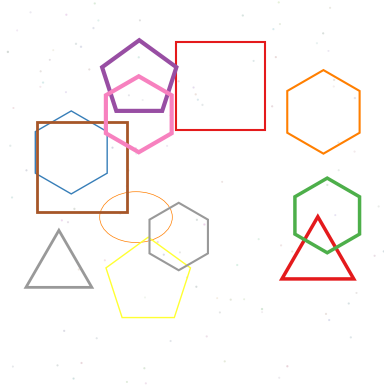[{"shape": "triangle", "thickness": 2.5, "radius": 0.54, "center": [0.826, 0.329]}, {"shape": "square", "thickness": 1.5, "radius": 0.58, "center": [0.573, 0.777]}, {"shape": "hexagon", "thickness": 1, "radius": 0.54, "center": [0.185, 0.604]}, {"shape": "hexagon", "thickness": 2.5, "radius": 0.48, "center": [0.85, 0.44]}, {"shape": "pentagon", "thickness": 3, "radius": 0.51, "center": [0.362, 0.794]}, {"shape": "hexagon", "thickness": 1.5, "radius": 0.54, "center": [0.84, 0.709]}, {"shape": "oval", "thickness": 0.5, "radius": 0.47, "center": [0.353, 0.436]}, {"shape": "pentagon", "thickness": 1, "radius": 0.58, "center": [0.385, 0.269]}, {"shape": "square", "thickness": 2, "radius": 0.58, "center": [0.214, 0.567]}, {"shape": "hexagon", "thickness": 3, "radius": 0.49, "center": [0.36, 0.703]}, {"shape": "triangle", "thickness": 2, "radius": 0.49, "center": [0.153, 0.303]}, {"shape": "hexagon", "thickness": 1.5, "radius": 0.44, "center": [0.464, 0.386]}]